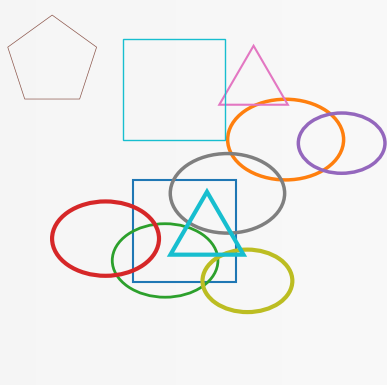[{"shape": "square", "thickness": 1.5, "radius": 0.67, "center": [0.476, 0.4]}, {"shape": "oval", "thickness": 2.5, "radius": 0.75, "center": [0.737, 0.637]}, {"shape": "oval", "thickness": 2, "radius": 0.68, "center": [0.426, 0.323]}, {"shape": "oval", "thickness": 3, "radius": 0.69, "center": [0.272, 0.38]}, {"shape": "oval", "thickness": 2.5, "radius": 0.56, "center": [0.882, 0.628]}, {"shape": "pentagon", "thickness": 0.5, "radius": 0.6, "center": [0.135, 0.84]}, {"shape": "triangle", "thickness": 1.5, "radius": 0.51, "center": [0.654, 0.779]}, {"shape": "oval", "thickness": 2.5, "radius": 0.74, "center": [0.587, 0.498]}, {"shape": "oval", "thickness": 3, "radius": 0.58, "center": [0.639, 0.271]}, {"shape": "square", "thickness": 1, "radius": 0.66, "center": [0.449, 0.767]}, {"shape": "triangle", "thickness": 3, "radius": 0.54, "center": [0.534, 0.393]}]